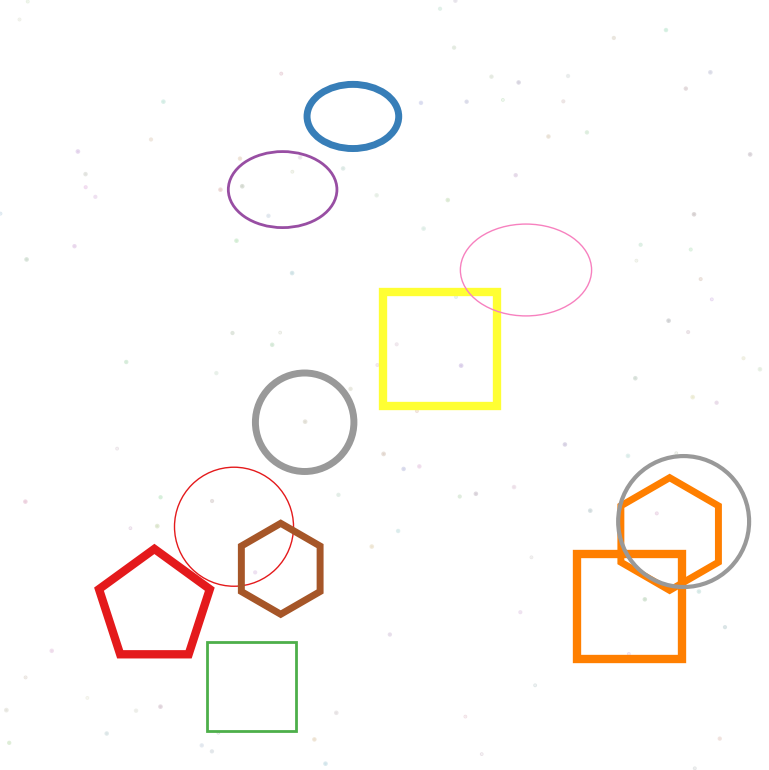[{"shape": "pentagon", "thickness": 3, "radius": 0.38, "center": [0.201, 0.211]}, {"shape": "circle", "thickness": 0.5, "radius": 0.39, "center": [0.304, 0.316]}, {"shape": "oval", "thickness": 2.5, "radius": 0.3, "center": [0.458, 0.849]}, {"shape": "square", "thickness": 1, "radius": 0.29, "center": [0.326, 0.109]}, {"shape": "oval", "thickness": 1, "radius": 0.35, "center": [0.367, 0.754]}, {"shape": "square", "thickness": 3, "radius": 0.34, "center": [0.818, 0.212]}, {"shape": "hexagon", "thickness": 2.5, "radius": 0.37, "center": [0.87, 0.306]}, {"shape": "square", "thickness": 3, "radius": 0.37, "center": [0.572, 0.547]}, {"shape": "hexagon", "thickness": 2.5, "radius": 0.3, "center": [0.365, 0.261]}, {"shape": "oval", "thickness": 0.5, "radius": 0.43, "center": [0.683, 0.649]}, {"shape": "circle", "thickness": 2.5, "radius": 0.32, "center": [0.396, 0.452]}, {"shape": "circle", "thickness": 1.5, "radius": 0.43, "center": [0.888, 0.323]}]